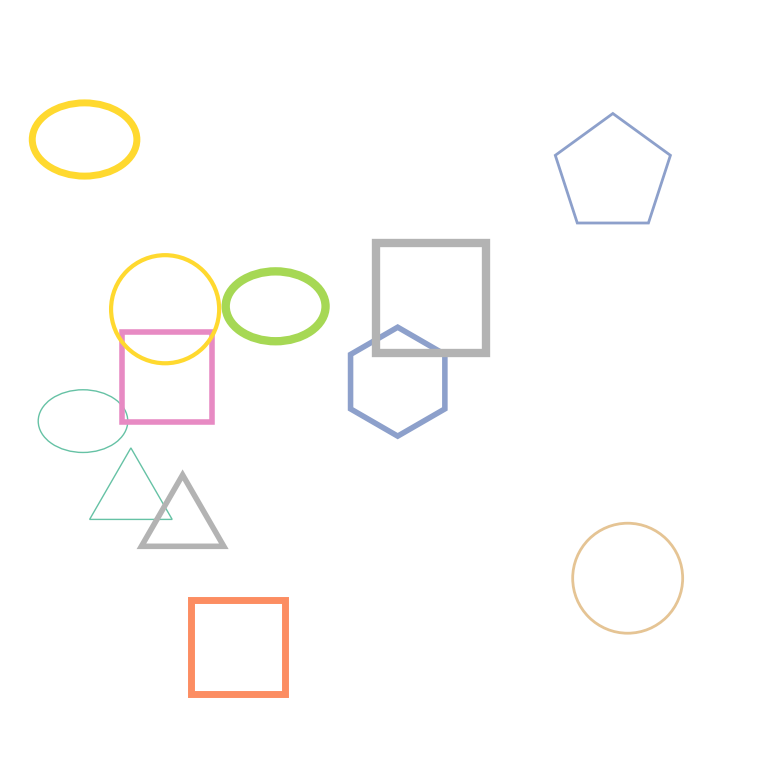[{"shape": "triangle", "thickness": 0.5, "radius": 0.31, "center": [0.17, 0.356]}, {"shape": "oval", "thickness": 0.5, "radius": 0.29, "center": [0.108, 0.453]}, {"shape": "square", "thickness": 2.5, "radius": 0.31, "center": [0.309, 0.16]}, {"shape": "hexagon", "thickness": 2, "radius": 0.35, "center": [0.517, 0.504]}, {"shape": "pentagon", "thickness": 1, "radius": 0.39, "center": [0.796, 0.774]}, {"shape": "square", "thickness": 2, "radius": 0.29, "center": [0.217, 0.51]}, {"shape": "oval", "thickness": 3, "radius": 0.32, "center": [0.358, 0.602]}, {"shape": "oval", "thickness": 2.5, "radius": 0.34, "center": [0.11, 0.819]}, {"shape": "circle", "thickness": 1.5, "radius": 0.35, "center": [0.214, 0.598]}, {"shape": "circle", "thickness": 1, "radius": 0.36, "center": [0.815, 0.249]}, {"shape": "square", "thickness": 3, "radius": 0.36, "center": [0.56, 0.613]}, {"shape": "triangle", "thickness": 2, "radius": 0.31, "center": [0.237, 0.321]}]